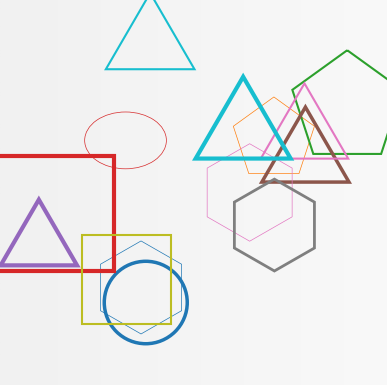[{"shape": "hexagon", "thickness": 0.5, "radius": 0.6, "center": [0.364, 0.253]}, {"shape": "circle", "thickness": 2.5, "radius": 0.54, "center": [0.376, 0.214]}, {"shape": "pentagon", "thickness": 0.5, "radius": 0.55, "center": [0.707, 0.638]}, {"shape": "pentagon", "thickness": 1.5, "radius": 0.74, "center": [0.896, 0.721]}, {"shape": "oval", "thickness": 0.5, "radius": 0.53, "center": [0.324, 0.635]}, {"shape": "square", "thickness": 3, "radius": 0.75, "center": [0.146, 0.446]}, {"shape": "triangle", "thickness": 3, "radius": 0.57, "center": [0.1, 0.368]}, {"shape": "triangle", "thickness": 2.5, "radius": 0.65, "center": [0.788, 0.592]}, {"shape": "triangle", "thickness": 1.5, "radius": 0.65, "center": [0.786, 0.653]}, {"shape": "hexagon", "thickness": 0.5, "radius": 0.63, "center": [0.644, 0.5]}, {"shape": "hexagon", "thickness": 2, "radius": 0.6, "center": [0.708, 0.415]}, {"shape": "square", "thickness": 1.5, "radius": 0.58, "center": [0.326, 0.274]}, {"shape": "triangle", "thickness": 3, "radius": 0.71, "center": [0.627, 0.659]}, {"shape": "triangle", "thickness": 1.5, "radius": 0.66, "center": [0.388, 0.886]}]